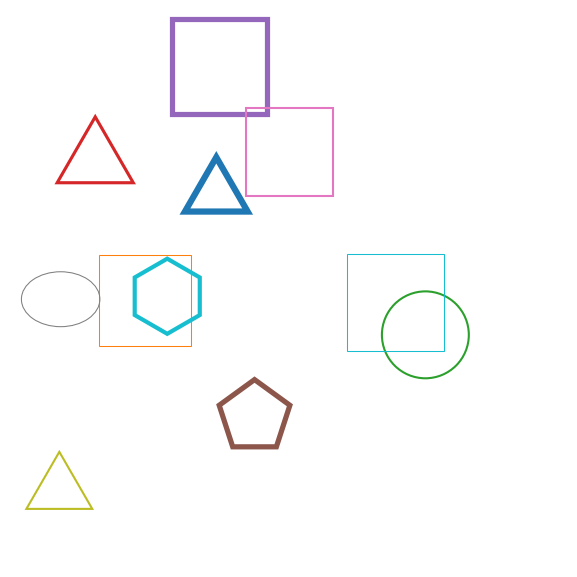[{"shape": "triangle", "thickness": 3, "radius": 0.31, "center": [0.375, 0.664]}, {"shape": "square", "thickness": 0.5, "radius": 0.39, "center": [0.251, 0.478]}, {"shape": "circle", "thickness": 1, "radius": 0.38, "center": [0.737, 0.419]}, {"shape": "triangle", "thickness": 1.5, "radius": 0.38, "center": [0.165, 0.721]}, {"shape": "square", "thickness": 2.5, "radius": 0.41, "center": [0.38, 0.884]}, {"shape": "pentagon", "thickness": 2.5, "radius": 0.32, "center": [0.441, 0.277]}, {"shape": "square", "thickness": 1, "radius": 0.38, "center": [0.501, 0.736]}, {"shape": "oval", "thickness": 0.5, "radius": 0.34, "center": [0.105, 0.481]}, {"shape": "triangle", "thickness": 1, "radius": 0.33, "center": [0.103, 0.151]}, {"shape": "hexagon", "thickness": 2, "radius": 0.33, "center": [0.29, 0.486]}, {"shape": "square", "thickness": 0.5, "radius": 0.42, "center": [0.685, 0.475]}]